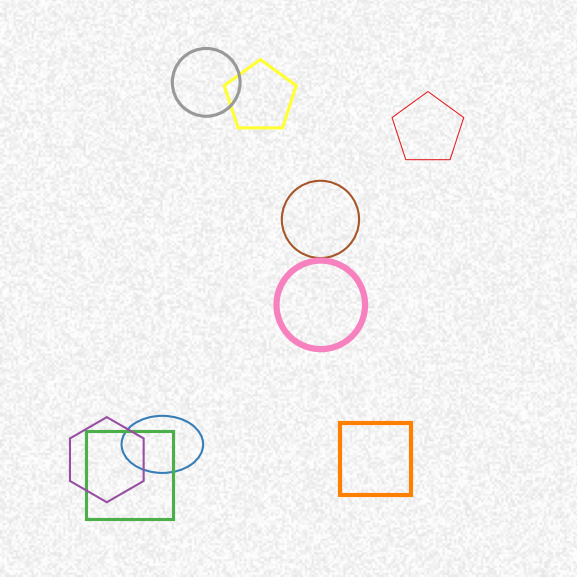[{"shape": "pentagon", "thickness": 0.5, "radius": 0.33, "center": [0.741, 0.775]}, {"shape": "oval", "thickness": 1, "radius": 0.35, "center": [0.281, 0.23]}, {"shape": "square", "thickness": 1.5, "radius": 0.38, "center": [0.224, 0.177]}, {"shape": "hexagon", "thickness": 1, "radius": 0.37, "center": [0.185, 0.203]}, {"shape": "square", "thickness": 2, "radius": 0.31, "center": [0.65, 0.204]}, {"shape": "pentagon", "thickness": 1.5, "radius": 0.33, "center": [0.451, 0.831]}, {"shape": "circle", "thickness": 1, "radius": 0.33, "center": [0.555, 0.619]}, {"shape": "circle", "thickness": 3, "radius": 0.38, "center": [0.555, 0.471]}, {"shape": "circle", "thickness": 1.5, "radius": 0.29, "center": [0.357, 0.857]}]